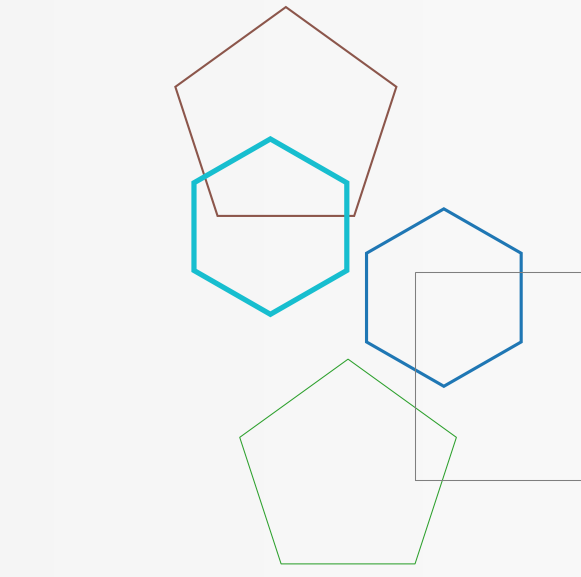[{"shape": "hexagon", "thickness": 1.5, "radius": 0.77, "center": [0.764, 0.484]}, {"shape": "pentagon", "thickness": 0.5, "radius": 0.98, "center": [0.599, 0.181]}, {"shape": "pentagon", "thickness": 1, "radius": 1.0, "center": [0.492, 0.787]}, {"shape": "square", "thickness": 0.5, "radius": 0.9, "center": [0.894, 0.348]}, {"shape": "hexagon", "thickness": 2.5, "radius": 0.76, "center": [0.465, 0.607]}]